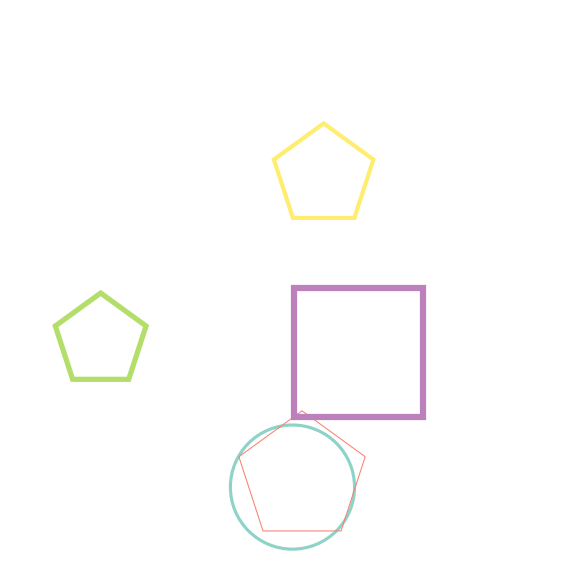[{"shape": "circle", "thickness": 1.5, "radius": 0.54, "center": [0.506, 0.156]}, {"shape": "pentagon", "thickness": 0.5, "radius": 0.57, "center": [0.523, 0.173]}, {"shape": "pentagon", "thickness": 2.5, "radius": 0.41, "center": [0.174, 0.409]}, {"shape": "square", "thickness": 3, "radius": 0.56, "center": [0.621, 0.389]}, {"shape": "pentagon", "thickness": 2, "radius": 0.45, "center": [0.56, 0.695]}]